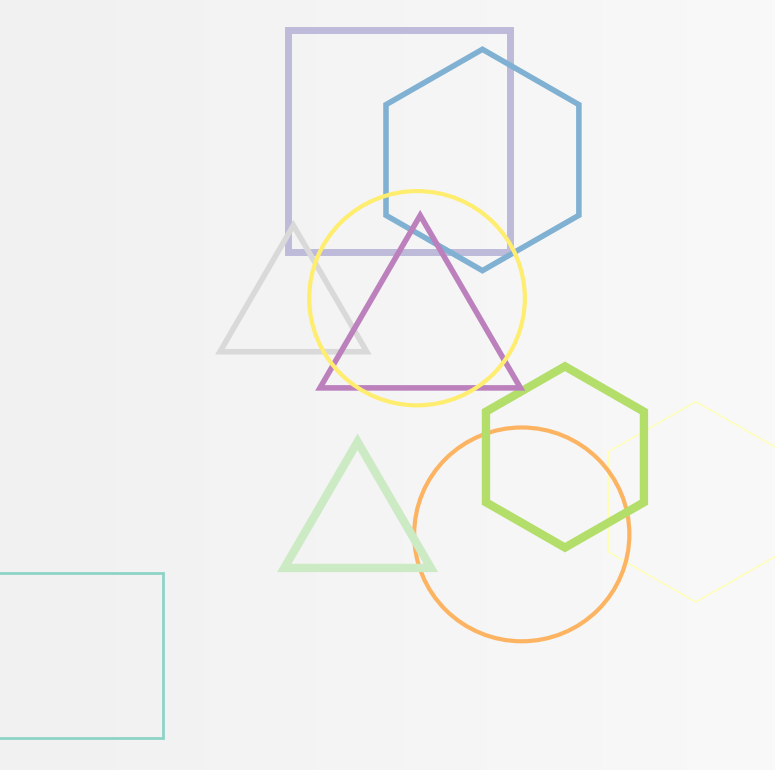[{"shape": "square", "thickness": 1, "radius": 0.53, "center": [0.104, 0.149]}, {"shape": "hexagon", "thickness": 0.5, "radius": 0.65, "center": [0.898, 0.348]}, {"shape": "square", "thickness": 2.5, "radius": 0.72, "center": [0.515, 0.817]}, {"shape": "hexagon", "thickness": 2, "radius": 0.72, "center": [0.622, 0.792]}, {"shape": "circle", "thickness": 1.5, "radius": 0.69, "center": [0.673, 0.306]}, {"shape": "hexagon", "thickness": 3, "radius": 0.59, "center": [0.729, 0.407]}, {"shape": "triangle", "thickness": 2, "radius": 0.55, "center": [0.379, 0.598]}, {"shape": "triangle", "thickness": 2, "radius": 0.75, "center": [0.542, 0.571]}, {"shape": "triangle", "thickness": 3, "radius": 0.55, "center": [0.461, 0.317]}, {"shape": "circle", "thickness": 1.5, "radius": 0.7, "center": [0.538, 0.613]}]